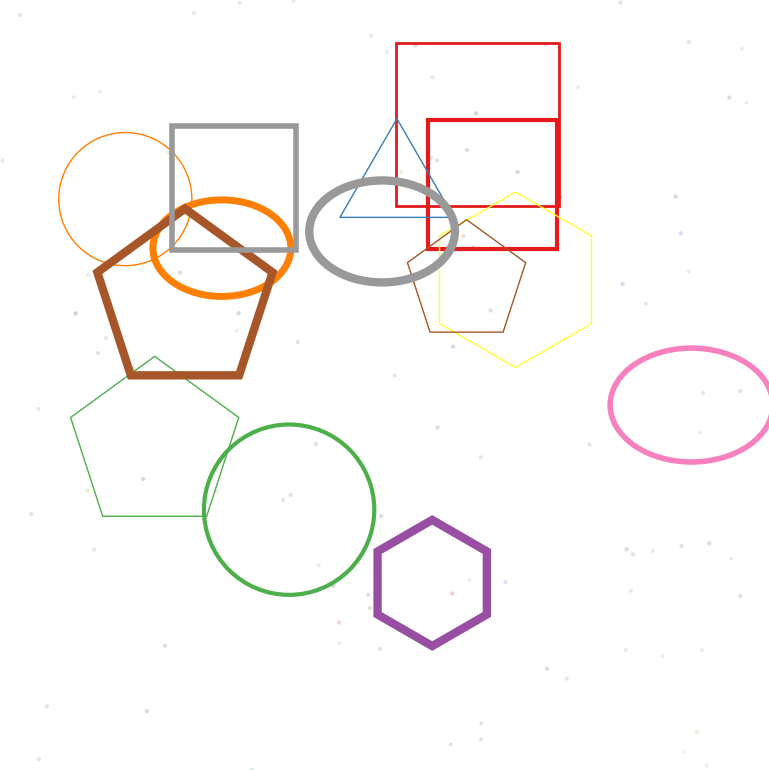[{"shape": "square", "thickness": 1.5, "radius": 0.42, "center": [0.64, 0.76]}, {"shape": "square", "thickness": 1, "radius": 0.53, "center": [0.62, 0.838]}, {"shape": "triangle", "thickness": 0.5, "radius": 0.43, "center": [0.516, 0.76]}, {"shape": "pentagon", "thickness": 0.5, "radius": 0.57, "center": [0.201, 0.422]}, {"shape": "circle", "thickness": 1.5, "radius": 0.55, "center": [0.375, 0.338]}, {"shape": "hexagon", "thickness": 3, "radius": 0.41, "center": [0.561, 0.243]}, {"shape": "circle", "thickness": 0.5, "radius": 0.43, "center": [0.163, 0.741]}, {"shape": "oval", "thickness": 2.5, "radius": 0.45, "center": [0.288, 0.678]}, {"shape": "hexagon", "thickness": 0.5, "radius": 0.57, "center": [0.669, 0.637]}, {"shape": "pentagon", "thickness": 3, "radius": 0.6, "center": [0.24, 0.609]}, {"shape": "pentagon", "thickness": 0.5, "radius": 0.4, "center": [0.606, 0.634]}, {"shape": "oval", "thickness": 2, "radius": 0.53, "center": [0.898, 0.474]}, {"shape": "square", "thickness": 2, "radius": 0.4, "center": [0.304, 0.756]}, {"shape": "oval", "thickness": 3, "radius": 0.47, "center": [0.496, 0.699]}]